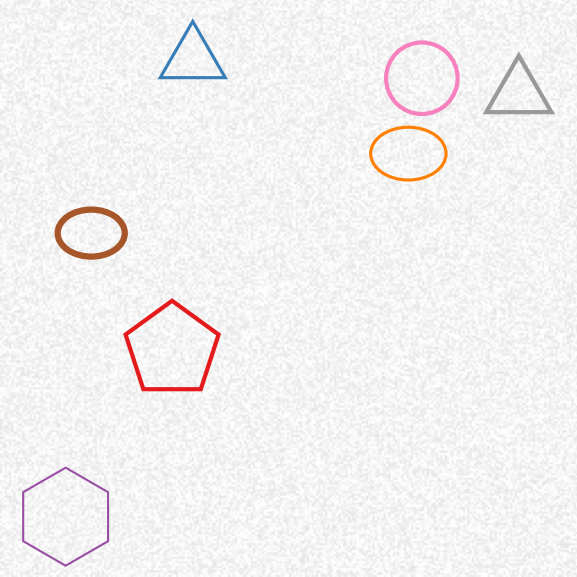[{"shape": "pentagon", "thickness": 2, "radius": 0.42, "center": [0.298, 0.394]}, {"shape": "triangle", "thickness": 1.5, "radius": 0.32, "center": [0.334, 0.897]}, {"shape": "hexagon", "thickness": 1, "radius": 0.42, "center": [0.114, 0.104]}, {"shape": "oval", "thickness": 1.5, "radius": 0.33, "center": [0.707, 0.733]}, {"shape": "oval", "thickness": 3, "radius": 0.29, "center": [0.158, 0.595]}, {"shape": "circle", "thickness": 2, "radius": 0.31, "center": [0.73, 0.864]}, {"shape": "triangle", "thickness": 2, "radius": 0.33, "center": [0.898, 0.838]}]